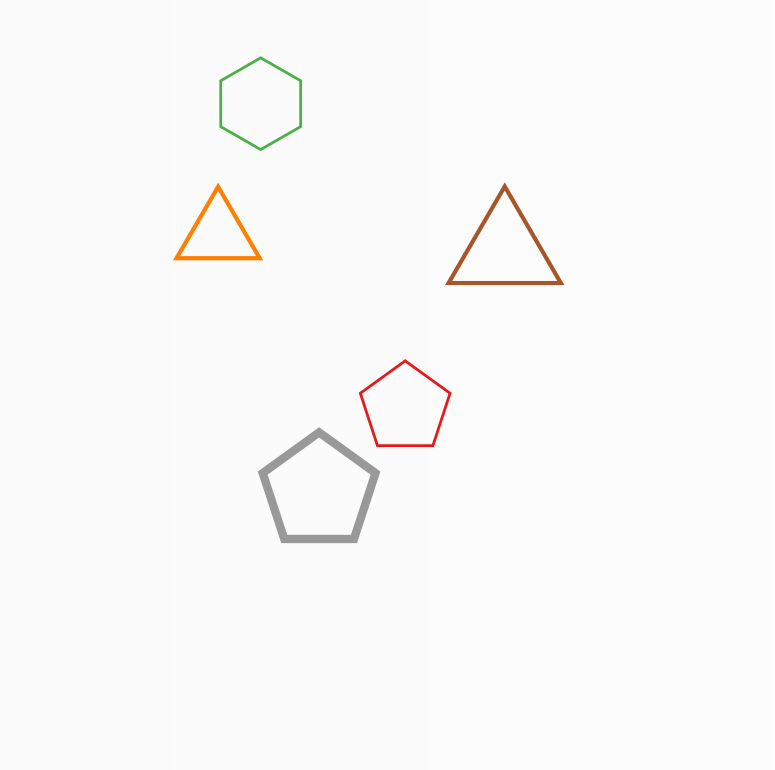[{"shape": "pentagon", "thickness": 1, "radius": 0.3, "center": [0.523, 0.471]}, {"shape": "hexagon", "thickness": 1, "radius": 0.3, "center": [0.336, 0.865]}, {"shape": "triangle", "thickness": 1.5, "radius": 0.31, "center": [0.281, 0.696]}, {"shape": "triangle", "thickness": 1.5, "radius": 0.42, "center": [0.651, 0.674]}, {"shape": "pentagon", "thickness": 3, "radius": 0.38, "center": [0.412, 0.362]}]